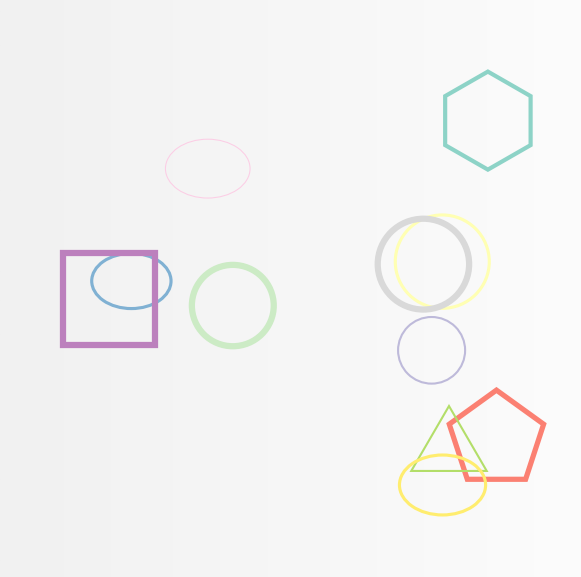[{"shape": "hexagon", "thickness": 2, "radius": 0.42, "center": [0.839, 0.79]}, {"shape": "circle", "thickness": 1.5, "radius": 0.4, "center": [0.761, 0.546]}, {"shape": "circle", "thickness": 1, "radius": 0.29, "center": [0.743, 0.393]}, {"shape": "pentagon", "thickness": 2.5, "radius": 0.43, "center": [0.854, 0.238]}, {"shape": "oval", "thickness": 1.5, "radius": 0.34, "center": [0.226, 0.513]}, {"shape": "triangle", "thickness": 1, "radius": 0.37, "center": [0.772, 0.221]}, {"shape": "oval", "thickness": 0.5, "radius": 0.36, "center": [0.357, 0.707]}, {"shape": "circle", "thickness": 3, "radius": 0.39, "center": [0.728, 0.542]}, {"shape": "square", "thickness": 3, "radius": 0.4, "center": [0.188, 0.482]}, {"shape": "circle", "thickness": 3, "radius": 0.35, "center": [0.401, 0.47]}, {"shape": "oval", "thickness": 1.5, "radius": 0.37, "center": [0.761, 0.159]}]